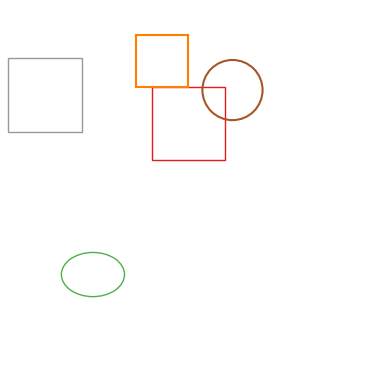[{"shape": "square", "thickness": 1, "radius": 0.47, "center": [0.49, 0.68]}, {"shape": "oval", "thickness": 1, "radius": 0.41, "center": [0.241, 0.287]}, {"shape": "square", "thickness": 1.5, "radius": 0.34, "center": [0.42, 0.842]}, {"shape": "circle", "thickness": 1.5, "radius": 0.39, "center": [0.604, 0.766]}, {"shape": "square", "thickness": 1, "radius": 0.48, "center": [0.118, 0.752]}]